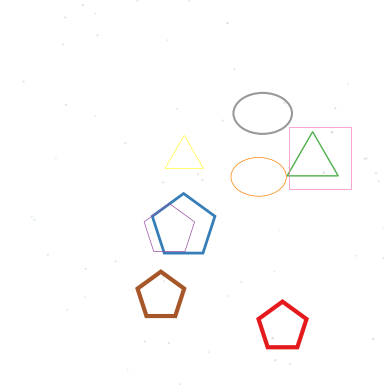[{"shape": "pentagon", "thickness": 3, "radius": 0.33, "center": [0.734, 0.151]}, {"shape": "pentagon", "thickness": 2, "radius": 0.43, "center": [0.477, 0.412]}, {"shape": "triangle", "thickness": 1, "radius": 0.38, "center": [0.812, 0.581]}, {"shape": "pentagon", "thickness": 0.5, "radius": 0.34, "center": [0.44, 0.402]}, {"shape": "oval", "thickness": 0.5, "radius": 0.36, "center": [0.672, 0.541]}, {"shape": "triangle", "thickness": 0.5, "radius": 0.29, "center": [0.479, 0.591]}, {"shape": "pentagon", "thickness": 3, "radius": 0.32, "center": [0.418, 0.231]}, {"shape": "square", "thickness": 0.5, "radius": 0.4, "center": [0.83, 0.59]}, {"shape": "oval", "thickness": 1.5, "radius": 0.38, "center": [0.682, 0.706]}]